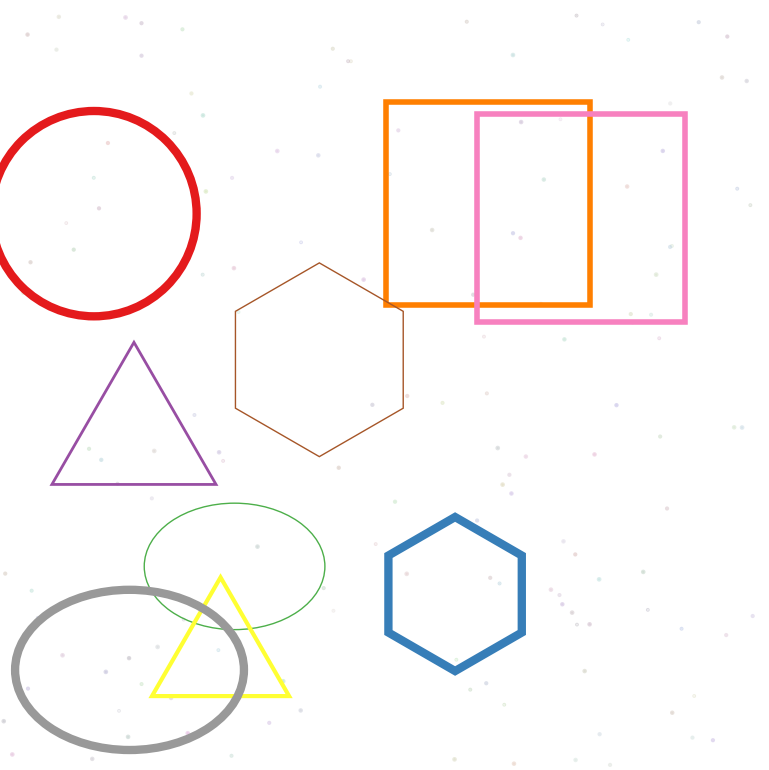[{"shape": "circle", "thickness": 3, "radius": 0.67, "center": [0.122, 0.723]}, {"shape": "hexagon", "thickness": 3, "radius": 0.5, "center": [0.591, 0.229]}, {"shape": "oval", "thickness": 0.5, "radius": 0.59, "center": [0.305, 0.264]}, {"shape": "triangle", "thickness": 1, "radius": 0.62, "center": [0.174, 0.432]}, {"shape": "square", "thickness": 2, "radius": 0.66, "center": [0.634, 0.736]}, {"shape": "triangle", "thickness": 1.5, "radius": 0.51, "center": [0.286, 0.147]}, {"shape": "hexagon", "thickness": 0.5, "radius": 0.63, "center": [0.415, 0.533]}, {"shape": "square", "thickness": 2, "radius": 0.68, "center": [0.754, 0.717]}, {"shape": "oval", "thickness": 3, "radius": 0.74, "center": [0.168, 0.13]}]